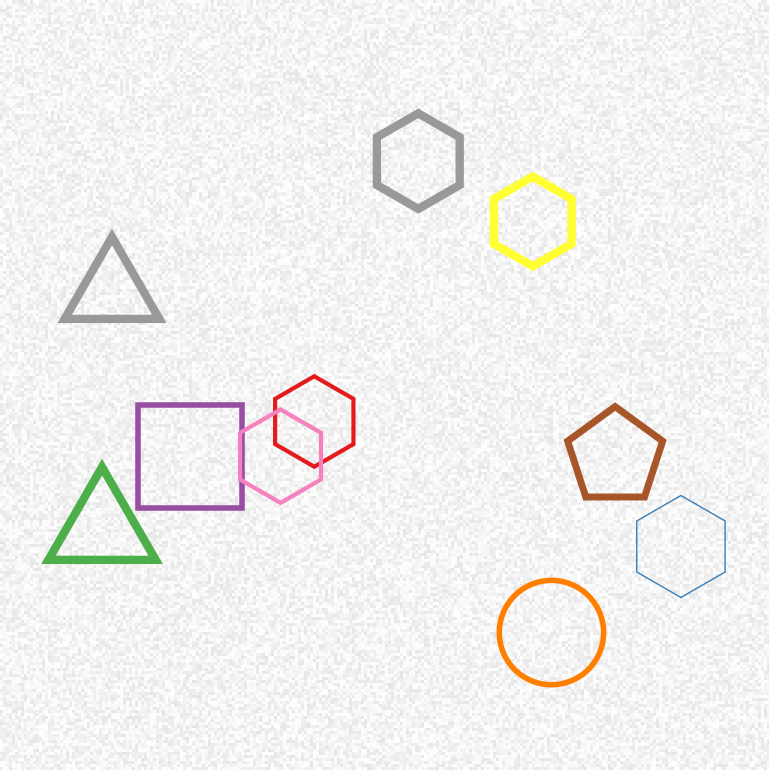[{"shape": "hexagon", "thickness": 1.5, "radius": 0.29, "center": [0.408, 0.453]}, {"shape": "hexagon", "thickness": 0.5, "radius": 0.33, "center": [0.884, 0.29]}, {"shape": "triangle", "thickness": 3, "radius": 0.4, "center": [0.133, 0.313]}, {"shape": "square", "thickness": 2, "radius": 0.34, "center": [0.247, 0.407]}, {"shape": "circle", "thickness": 2, "radius": 0.34, "center": [0.716, 0.178]}, {"shape": "hexagon", "thickness": 3, "radius": 0.29, "center": [0.692, 0.712]}, {"shape": "pentagon", "thickness": 2.5, "radius": 0.32, "center": [0.799, 0.407]}, {"shape": "hexagon", "thickness": 1.5, "radius": 0.3, "center": [0.364, 0.408]}, {"shape": "triangle", "thickness": 3, "radius": 0.35, "center": [0.145, 0.621]}, {"shape": "hexagon", "thickness": 3, "radius": 0.31, "center": [0.543, 0.791]}]